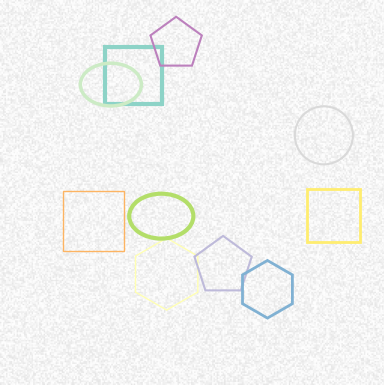[{"shape": "square", "thickness": 3, "radius": 0.37, "center": [0.348, 0.805]}, {"shape": "hexagon", "thickness": 1, "radius": 0.47, "center": [0.433, 0.288]}, {"shape": "pentagon", "thickness": 1.5, "radius": 0.39, "center": [0.579, 0.309]}, {"shape": "hexagon", "thickness": 2, "radius": 0.37, "center": [0.695, 0.249]}, {"shape": "square", "thickness": 1, "radius": 0.39, "center": [0.244, 0.426]}, {"shape": "oval", "thickness": 3, "radius": 0.42, "center": [0.419, 0.439]}, {"shape": "circle", "thickness": 1.5, "radius": 0.38, "center": [0.841, 0.649]}, {"shape": "pentagon", "thickness": 1.5, "radius": 0.35, "center": [0.457, 0.886]}, {"shape": "oval", "thickness": 2.5, "radius": 0.4, "center": [0.288, 0.78]}, {"shape": "square", "thickness": 2, "radius": 0.34, "center": [0.867, 0.439]}]